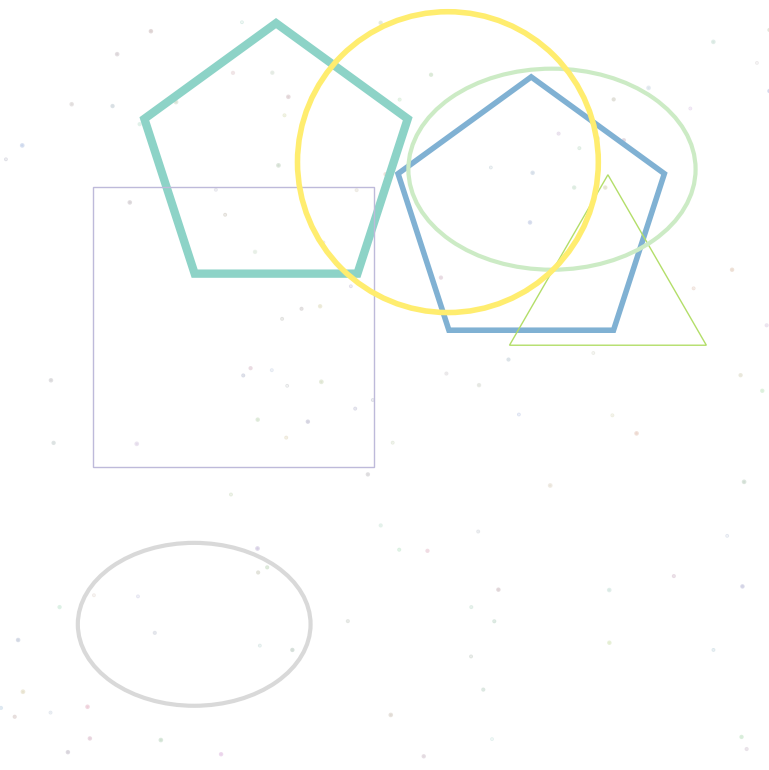[{"shape": "pentagon", "thickness": 3, "radius": 0.9, "center": [0.358, 0.79]}, {"shape": "square", "thickness": 0.5, "radius": 0.91, "center": [0.303, 0.575]}, {"shape": "pentagon", "thickness": 2, "radius": 0.91, "center": [0.69, 0.718]}, {"shape": "triangle", "thickness": 0.5, "radius": 0.74, "center": [0.79, 0.625]}, {"shape": "oval", "thickness": 1.5, "radius": 0.76, "center": [0.252, 0.189]}, {"shape": "oval", "thickness": 1.5, "radius": 0.93, "center": [0.717, 0.78]}, {"shape": "circle", "thickness": 2, "radius": 0.98, "center": [0.582, 0.789]}]